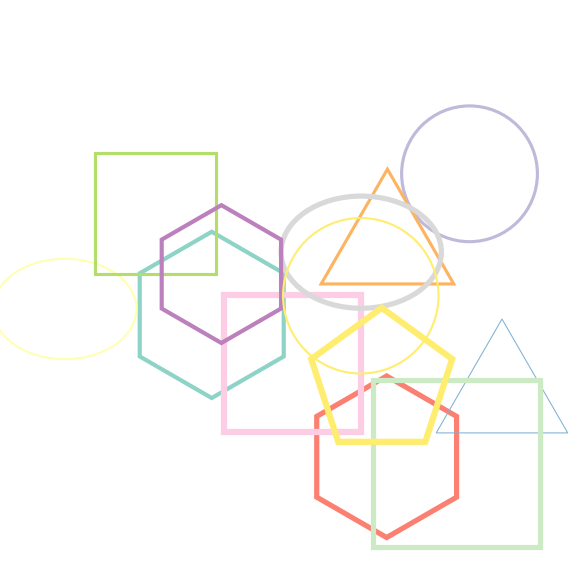[{"shape": "hexagon", "thickness": 2, "radius": 0.72, "center": [0.367, 0.454]}, {"shape": "oval", "thickness": 1, "radius": 0.62, "center": [0.112, 0.464]}, {"shape": "circle", "thickness": 1.5, "radius": 0.59, "center": [0.813, 0.698]}, {"shape": "hexagon", "thickness": 2.5, "radius": 0.7, "center": [0.67, 0.208]}, {"shape": "triangle", "thickness": 0.5, "radius": 0.66, "center": [0.869, 0.315]}, {"shape": "triangle", "thickness": 1.5, "radius": 0.66, "center": [0.671, 0.574]}, {"shape": "square", "thickness": 1.5, "radius": 0.52, "center": [0.269, 0.63]}, {"shape": "square", "thickness": 3, "radius": 0.6, "center": [0.506, 0.37]}, {"shape": "oval", "thickness": 2.5, "radius": 0.69, "center": [0.626, 0.562]}, {"shape": "hexagon", "thickness": 2, "radius": 0.6, "center": [0.383, 0.525]}, {"shape": "square", "thickness": 2.5, "radius": 0.72, "center": [0.79, 0.197]}, {"shape": "pentagon", "thickness": 3, "radius": 0.64, "center": [0.661, 0.338]}, {"shape": "circle", "thickness": 1, "radius": 0.67, "center": [0.625, 0.487]}]